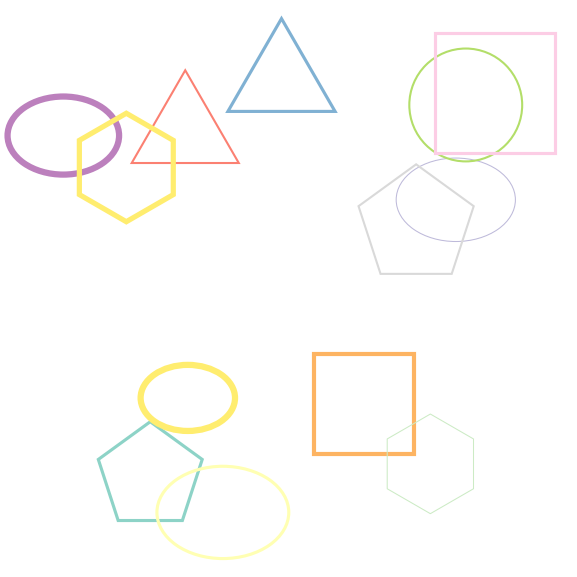[{"shape": "pentagon", "thickness": 1.5, "radius": 0.47, "center": [0.26, 0.174]}, {"shape": "oval", "thickness": 1.5, "radius": 0.57, "center": [0.386, 0.112]}, {"shape": "oval", "thickness": 0.5, "radius": 0.52, "center": [0.789, 0.653]}, {"shape": "triangle", "thickness": 1, "radius": 0.54, "center": [0.321, 0.77]}, {"shape": "triangle", "thickness": 1.5, "radius": 0.54, "center": [0.487, 0.86]}, {"shape": "square", "thickness": 2, "radius": 0.43, "center": [0.63, 0.299]}, {"shape": "circle", "thickness": 1, "radius": 0.49, "center": [0.806, 0.817]}, {"shape": "square", "thickness": 1.5, "radius": 0.52, "center": [0.858, 0.839]}, {"shape": "pentagon", "thickness": 1, "radius": 0.52, "center": [0.721, 0.61]}, {"shape": "oval", "thickness": 3, "radius": 0.48, "center": [0.11, 0.764]}, {"shape": "hexagon", "thickness": 0.5, "radius": 0.43, "center": [0.745, 0.196]}, {"shape": "hexagon", "thickness": 2.5, "radius": 0.47, "center": [0.219, 0.709]}, {"shape": "oval", "thickness": 3, "radius": 0.41, "center": [0.325, 0.31]}]